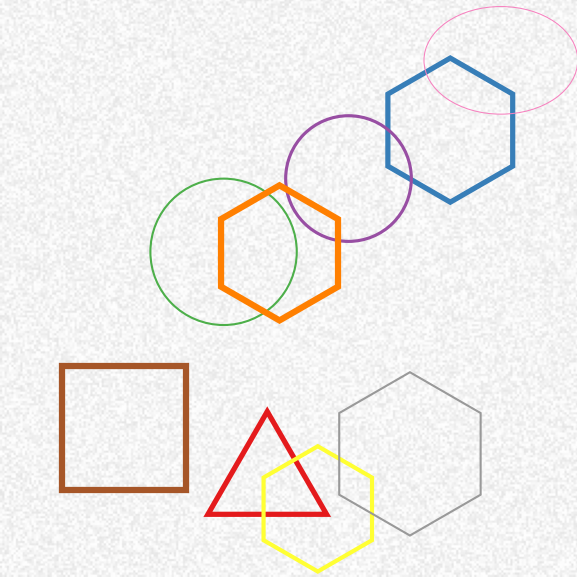[{"shape": "triangle", "thickness": 2.5, "radius": 0.59, "center": [0.463, 0.168]}, {"shape": "hexagon", "thickness": 2.5, "radius": 0.62, "center": [0.78, 0.774]}, {"shape": "circle", "thickness": 1, "radius": 0.63, "center": [0.387, 0.563]}, {"shape": "circle", "thickness": 1.5, "radius": 0.54, "center": [0.603, 0.69]}, {"shape": "hexagon", "thickness": 3, "radius": 0.58, "center": [0.484, 0.561]}, {"shape": "hexagon", "thickness": 2, "radius": 0.54, "center": [0.55, 0.118]}, {"shape": "square", "thickness": 3, "radius": 0.54, "center": [0.214, 0.258]}, {"shape": "oval", "thickness": 0.5, "radius": 0.67, "center": [0.867, 0.895]}, {"shape": "hexagon", "thickness": 1, "radius": 0.71, "center": [0.71, 0.213]}]